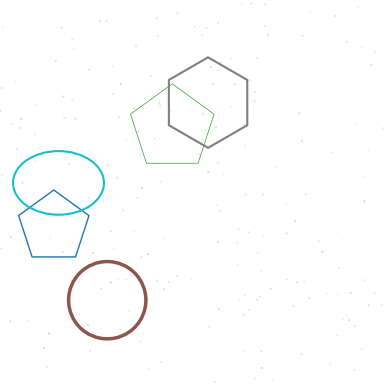[{"shape": "pentagon", "thickness": 1, "radius": 0.48, "center": [0.14, 0.41]}, {"shape": "pentagon", "thickness": 0.5, "radius": 0.57, "center": [0.447, 0.668]}, {"shape": "circle", "thickness": 2.5, "radius": 0.5, "center": [0.279, 0.22]}, {"shape": "hexagon", "thickness": 1.5, "radius": 0.59, "center": [0.54, 0.734]}, {"shape": "oval", "thickness": 1.5, "radius": 0.59, "center": [0.152, 0.525]}]